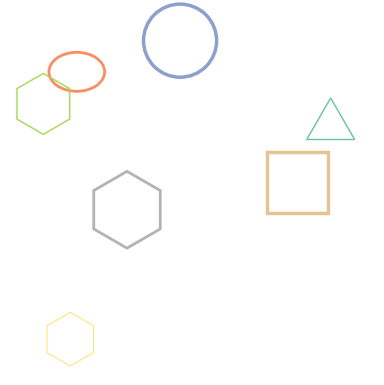[{"shape": "triangle", "thickness": 1, "radius": 0.36, "center": [0.859, 0.674]}, {"shape": "oval", "thickness": 2, "radius": 0.36, "center": [0.199, 0.813]}, {"shape": "circle", "thickness": 2.5, "radius": 0.47, "center": [0.468, 0.894]}, {"shape": "hexagon", "thickness": 1, "radius": 0.4, "center": [0.113, 0.73]}, {"shape": "hexagon", "thickness": 0.5, "radius": 0.35, "center": [0.182, 0.119]}, {"shape": "square", "thickness": 2.5, "radius": 0.4, "center": [0.772, 0.526]}, {"shape": "hexagon", "thickness": 2, "radius": 0.5, "center": [0.33, 0.455]}]